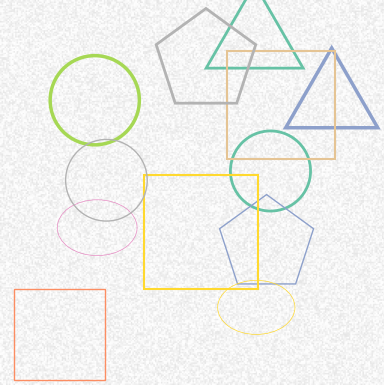[{"shape": "circle", "thickness": 2, "radius": 0.52, "center": [0.703, 0.556]}, {"shape": "triangle", "thickness": 2, "radius": 0.73, "center": [0.661, 0.896]}, {"shape": "square", "thickness": 1, "radius": 0.59, "center": [0.154, 0.131]}, {"shape": "pentagon", "thickness": 1, "radius": 0.64, "center": [0.692, 0.366]}, {"shape": "triangle", "thickness": 2.5, "radius": 0.69, "center": [0.862, 0.737]}, {"shape": "oval", "thickness": 0.5, "radius": 0.52, "center": [0.252, 0.409]}, {"shape": "circle", "thickness": 2.5, "radius": 0.58, "center": [0.246, 0.74]}, {"shape": "oval", "thickness": 0.5, "radius": 0.5, "center": [0.666, 0.202]}, {"shape": "square", "thickness": 1.5, "radius": 0.74, "center": [0.523, 0.396]}, {"shape": "square", "thickness": 1.5, "radius": 0.7, "center": [0.729, 0.727]}, {"shape": "pentagon", "thickness": 2, "radius": 0.68, "center": [0.535, 0.842]}, {"shape": "circle", "thickness": 1, "radius": 0.53, "center": [0.276, 0.532]}]